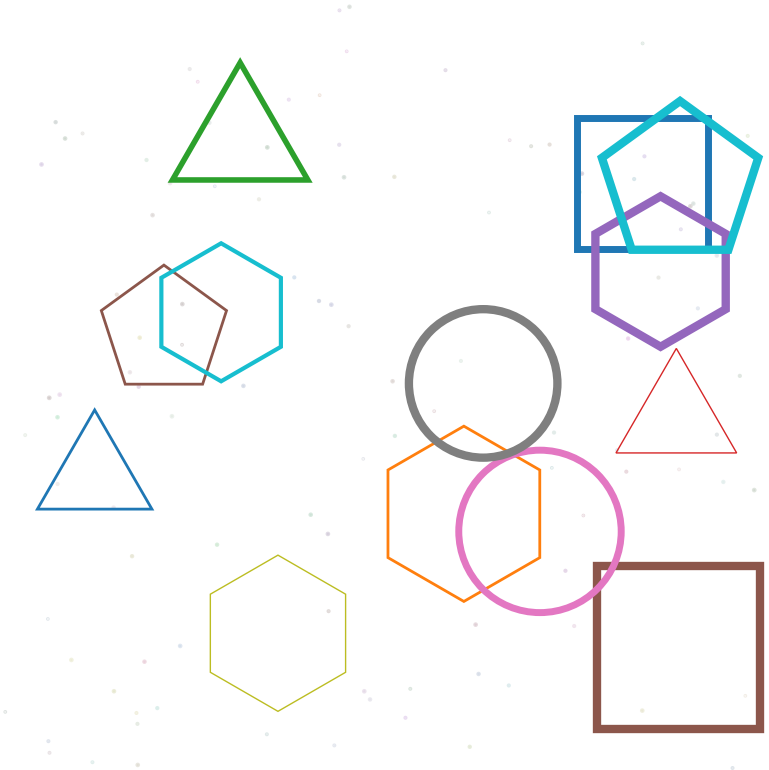[{"shape": "square", "thickness": 2.5, "radius": 0.42, "center": [0.835, 0.762]}, {"shape": "triangle", "thickness": 1, "radius": 0.43, "center": [0.123, 0.382]}, {"shape": "hexagon", "thickness": 1, "radius": 0.57, "center": [0.602, 0.333]}, {"shape": "triangle", "thickness": 2, "radius": 0.51, "center": [0.312, 0.817]}, {"shape": "triangle", "thickness": 0.5, "radius": 0.45, "center": [0.878, 0.457]}, {"shape": "hexagon", "thickness": 3, "radius": 0.49, "center": [0.858, 0.647]}, {"shape": "square", "thickness": 3, "radius": 0.53, "center": [0.882, 0.159]}, {"shape": "pentagon", "thickness": 1, "radius": 0.43, "center": [0.213, 0.57]}, {"shape": "circle", "thickness": 2.5, "radius": 0.53, "center": [0.701, 0.31]}, {"shape": "circle", "thickness": 3, "radius": 0.48, "center": [0.627, 0.502]}, {"shape": "hexagon", "thickness": 0.5, "radius": 0.51, "center": [0.361, 0.178]}, {"shape": "hexagon", "thickness": 1.5, "radius": 0.45, "center": [0.287, 0.594]}, {"shape": "pentagon", "thickness": 3, "radius": 0.53, "center": [0.883, 0.762]}]